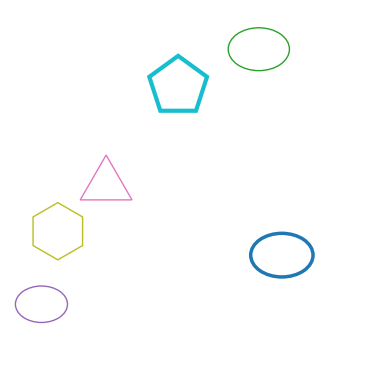[{"shape": "oval", "thickness": 2.5, "radius": 0.4, "center": [0.732, 0.337]}, {"shape": "oval", "thickness": 1, "radius": 0.4, "center": [0.672, 0.872]}, {"shape": "oval", "thickness": 1, "radius": 0.34, "center": [0.108, 0.21]}, {"shape": "triangle", "thickness": 1, "radius": 0.39, "center": [0.276, 0.52]}, {"shape": "hexagon", "thickness": 1, "radius": 0.37, "center": [0.15, 0.399]}, {"shape": "pentagon", "thickness": 3, "radius": 0.39, "center": [0.463, 0.776]}]